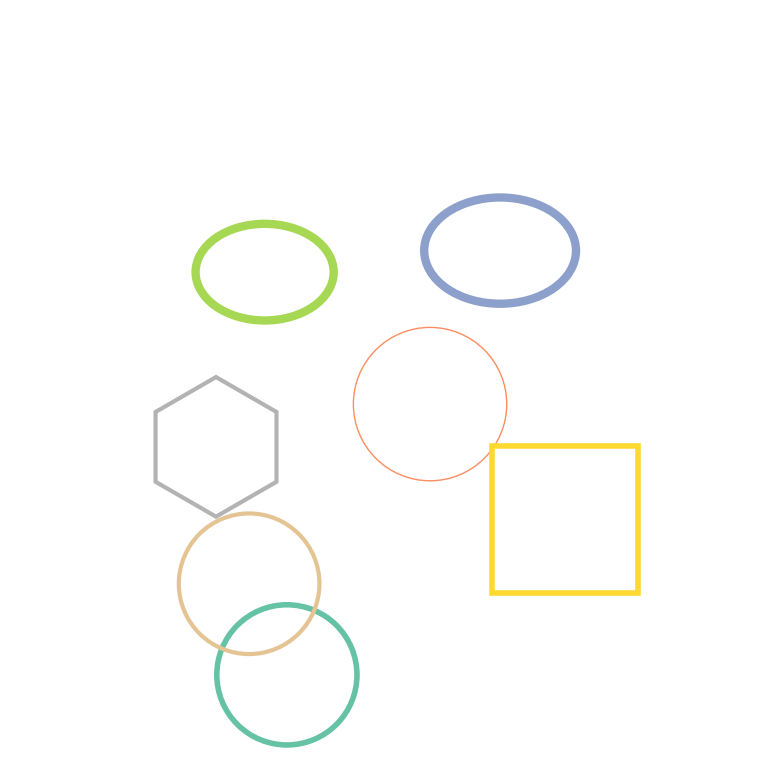[{"shape": "circle", "thickness": 2, "radius": 0.46, "center": [0.373, 0.124]}, {"shape": "circle", "thickness": 0.5, "radius": 0.5, "center": [0.559, 0.475]}, {"shape": "oval", "thickness": 3, "radius": 0.49, "center": [0.649, 0.675]}, {"shape": "oval", "thickness": 3, "radius": 0.45, "center": [0.344, 0.647]}, {"shape": "square", "thickness": 2, "radius": 0.48, "center": [0.733, 0.325]}, {"shape": "circle", "thickness": 1.5, "radius": 0.46, "center": [0.324, 0.242]}, {"shape": "hexagon", "thickness": 1.5, "radius": 0.45, "center": [0.281, 0.42]}]